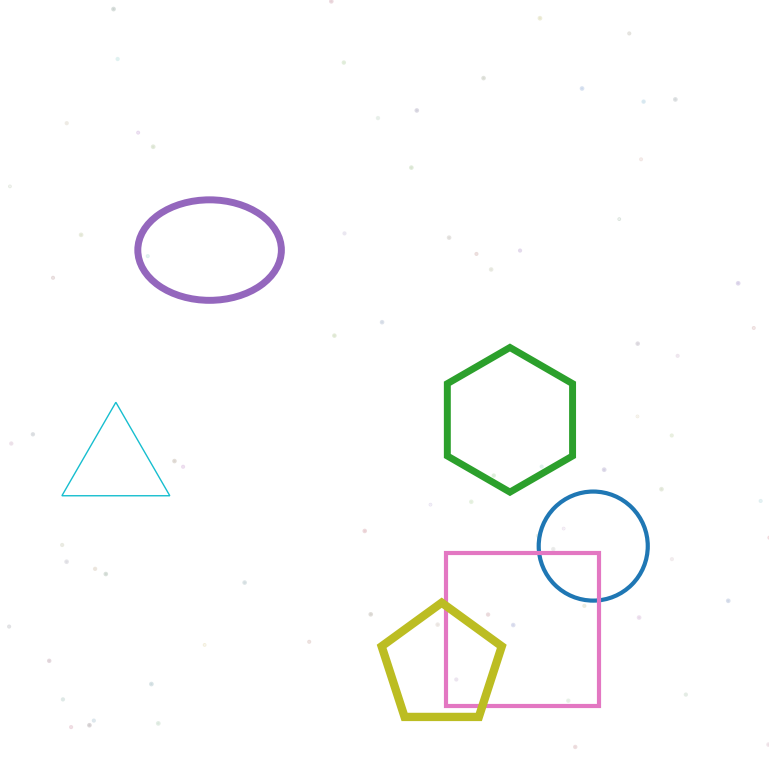[{"shape": "circle", "thickness": 1.5, "radius": 0.35, "center": [0.77, 0.291]}, {"shape": "hexagon", "thickness": 2.5, "radius": 0.47, "center": [0.662, 0.455]}, {"shape": "oval", "thickness": 2.5, "radius": 0.47, "center": [0.272, 0.675]}, {"shape": "square", "thickness": 1.5, "radius": 0.5, "center": [0.679, 0.182]}, {"shape": "pentagon", "thickness": 3, "radius": 0.41, "center": [0.574, 0.135]}, {"shape": "triangle", "thickness": 0.5, "radius": 0.4, "center": [0.15, 0.397]}]